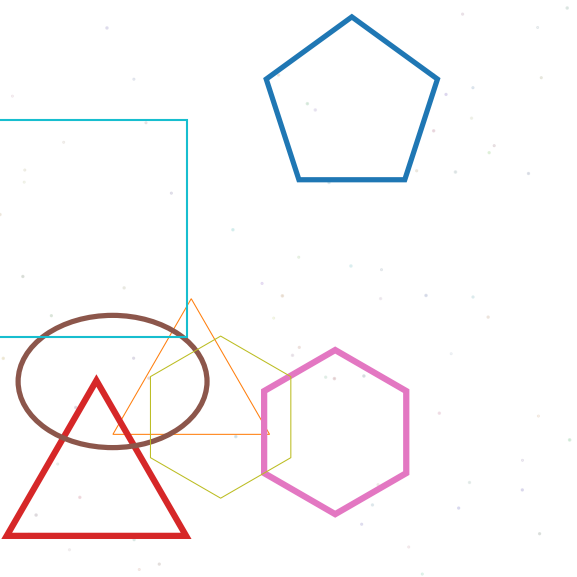[{"shape": "pentagon", "thickness": 2.5, "radius": 0.78, "center": [0.609, 0.814]}, {"shape": "triangle", "thickness": 0.5, "radius": 0.78, "center": [0.331, 0.325]}, {"shape": "triangle", "thickness": 3, "radius": 0.9, "center": [0.167, 0.161]}, {"shape": "oval", "thickness": 2.5, "radius": 0.82, "center": [0.195, 0.339]}, {"shape": "hexagon", "thickness": 3, "radius": 0.71, "center": [0.58, 0.251]}, {"shape": "hexagon", "thickness": 0.5, "radius": 0.7, "center": [0.382, 0.277]}, {"shape": "square", "thickness": 1, "radius": 0.94, "center": [0.136, 0.603]}]